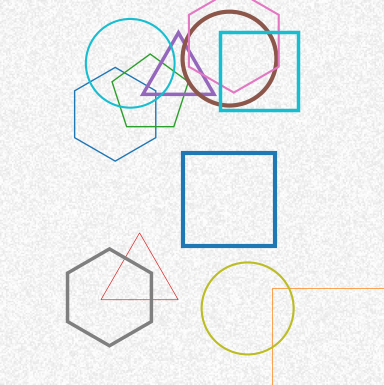[{"shape": "square", "thickness": 3, "radius": 0.6, "center": [0.595, 0.482]}, {"shape": "hexagon", "thickness": 1, "radius": 0.61, "center": [0.299, 0.703]}, {"shape": "square", "thickness": 0.5, "radius": 0.73, "center": [0.852, 0.106]}, {"shape": "pentagon", "thickness": 1, "radius": 0.52, "center": [0.39, 0.755]}, {"shape": "triangle", "thickness": 0.5, "radius": 0.58, "center": [0.363, 0.279]}, {"shape": "triangle", "thickness": 2.5, "radius": 0.53, "center": [0.463, 0.808]}, {"shape": "circle", "thickness": 3, "radius": 0.61, "center": [0.596, 0.848]}, {"shape": "hexagon", "thickness": 1.5, "radius": 0.67, "center": [0.607, 0.894]}, {"shape": "hexagon", "thickness": 2.5, "radius": 0.63, "center": [0.284, 0.228]}, {"shape": "circle", "thickness": 1.5, "radius": 0.6, "center": [0.643, 0.199]}, {"shape": "circle", "thickness": 1.5, "radius": 0.58, "center": [0.338, 0.836]}, {"shape": "square", "thickness": 2.5, "radius": 0.5, "center": [0.673, 0.816]}]